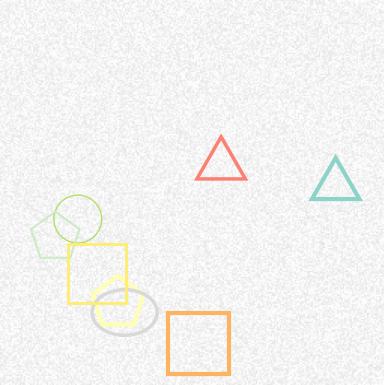[{"shape": "triangle", "thickness": 3, "radius": 0.36, "center": [0.872, 0.519]}, {"shape": "pentagon", "thickness": 3, "radius": 0.35, "center": [0.307, 0.214]}, {"shape": "triangle", "thickness": 2.5, "radius": 0.36, "center": [0.574, 0.572]}, {"shape": "square", "thickness": 3, "radius": 0.39, "center": [0.515, 0.107]}, {"shape": "circle", "thickness": 1, "radius": 0.31, "center": [0.202, 0.431]}, {"shape": "oval", "thickness": 2.5, "radius": 0.42, "center": [0.324, 0.188]}, {"shape": "pentagon", "thickness": 1.5, "radius": 0.33, "center": [0.144, 0.384]}, {"shape": "square", "thickness": 2, "radius": 0.38, "center": [0.252, 0.289]}]